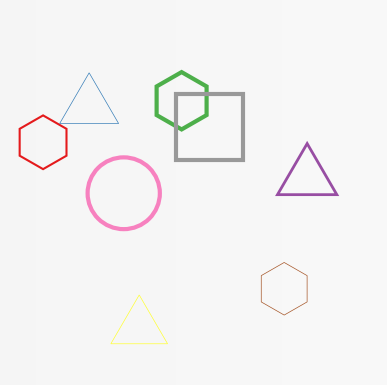[{"shape": "hexagon", "thickness": 1.5, "radius": 0.35, "center": [0.111, 0.63]}, {"shape": "triangle", "thickness": 0.5, "radius": 0.44, "center": [0.23, 0.723]}, {"shape": "hexagon", "thickness": 3, "radius": 0.37, "center": [0.469, 0.738]}, {"shape": "triangle", "thickness": 2, "radius": 0.44, "center": [0.793, 0.539]}, {"shape": "triangle", "thickness": 0.5, "radius": 0.42, "center": [0.359, 0.149]}, {"shape": "hexagon", "thickness": 0.5, "radius": 0.34, "center": [0.733, 0.25]}, {"shape": "circle", "thickness": 3, "radius": 0.47, "center": [0.319, 0.498]}, {"shape": "square", "thickness": 3, "radius": 0.43, "center": [0.54, 0.67]}]